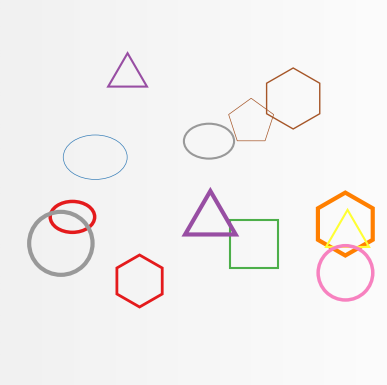[{"shape": "oval", "thickness": 2.5, "radius": 0.29, "center": [0.187, 0.437]}, {"shape": "hexagon", "thickness": 2, "radius": 0.34, "center": [0.36, 0.27]}, {"shape": "oval", "thickness": 0.5, "radius": 0.41, "center": [0.246, 0.592]}, {"shape": "square", "thickness": 1.5, "radius": 0.31, "center": [0.655, 0.366]}, {"shape": "triangle", "thickness": 1.5, "radius": 0.29, "center": [0.329, 0.804]}, {"shape": "triangle", "thickness": 3, "radius": 0.38, "center": [0.543, 0.429]}, {"shape": "hexagon", "thickness": 3, "radius": 0.41, "center": [0.891, 0.418]}, {"shape": "triangle", "thickness": 1.5, "radius": 0.32, "center": [0.897, 0.391]}, {"shape": "hexagon", "thickness": 1, "radius": 0.4, "center": [0.757, 0.744]}, {"shape": "pentagon", "thickness": 0.5, "radius": 0.31, "center": [0.648, 0.684]}, {"shape": "circle", "thickness": 2.5, "radius": 0.35, "center": [0.892, 0.291]}, {"shape": "oval", "thickness": 1.5, "radius": 0.32, "center": [0.539, 0.633]}, {"shape": "circle", "thickness": 3, "radius": 0.41, "center": [0.157, 0.368]}]